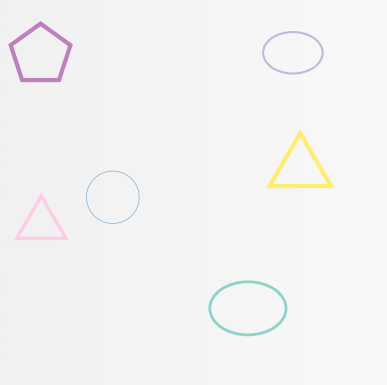[{"shape": "oval", "thickness": 2, "radius": 0.49, "center": [0.64, 0.199]}, {"shape": "oval", "thickness": 1.5, "radius": 0.38, "center": [0.756, 0.863]}, {"shape": "circle", "thickness": 0.5, "radius": 0.34, "center": [0.291, 0.488]}, {"shape": "triangle", "thickness": 2.5, "radius": 0.37, "center": [0.107, 0.418]}, {"shape": "pentagon", "thickness": 3, "radius": 0.41, "center": [0.105, 0.858]}, {"shape": "triangle", "thickness": 3, "radius": 0.46, "center": [0.775, 0.562]}]